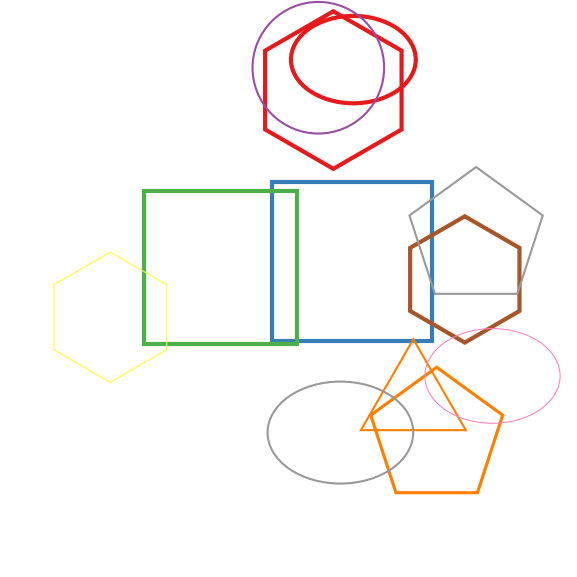[{"shape": "oval", "thickness": 2, "radius": 0.54, "center": [0.612, 0.896]}, {"shape": "hexagon", "thickness": 2, "radius": 0.68, "center": [0.577, 0.843]}, {"shape": "square", "thickness": 2, "radius": 0.69, "center": [0.609, 0.546]}, {"shape": "square", "thickness": 2, "radius": 0.66, "center": [0.381, 0.536]}, {"shape": "circle", "thickness": 1, "radius": 0.57, "center": [0.551, 0.882]}, {"shape": "pentagon", "thickness": 1.5, "radius": 0.6, "center": [0.756, 0.243]}, {"shape": "triangle", "thickness": 1, "radius": 0.52, "center": [0.716, 0.307]}, {"shape": "hexagon", "thickness": 0.5, "radius": 0.56, "center": [0.191, 0.45]}, {"shape": "hexagon", "thickness": 2, "radius": 0.55, "center": [0.805, 0.515]}, {"shape": "oval", "thickness": 0.5, "radius": 0.59, "center": [0.853, 0.348]}, {"shape": "oval", "thickness": 1, "radius": 0.63, "center": [0.589, 0.25]}, {"shape": "pentagon", "thickness": 1, "radius": 0.61, "center": [0.824, 0.589]}]